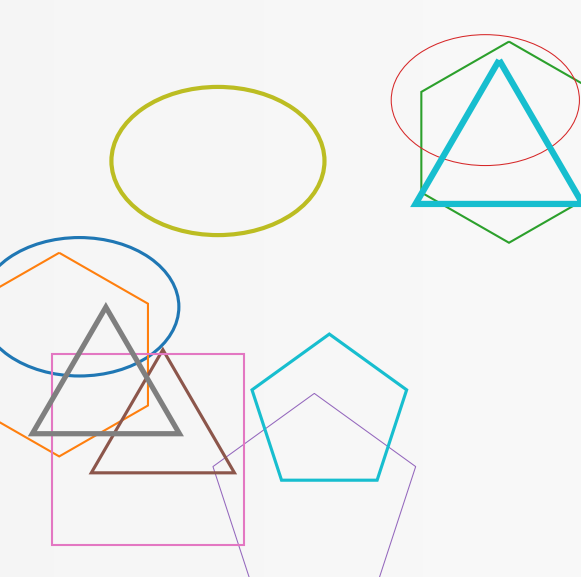[{"shape": "oval", "thickness": 1.5, "radius": 0.86, "center": [0.137, 0.468]}, {"shape": "hexagon", "thickness": 1, "radius": 0.88, "center": [0.102, 0.385]}, {"shape": "hexagon", "thickness": 1, "radius": 0.87, "center": [0.876, 0.753]}, {"shape": "oval", "thickness": 0.5, "radius": 0.81, "center": [0.835, 0.826]}, {"shape": "pentagon", "thickness": 0.5, "radius": 0.92, "center": [0.541, 0.135]}, {"shape": "triangle", "thickness": 1.5, "radius": 0.71, "center": [0.28, 0.251]}, {"shape": "square", "thickness": 1, "radius": 0.83, "center": [0.255, 0.221]}, {"shape": "triangle", "thickness": 2.5, "radius": 0.73, "center": [0.182, 0.321]}, {"shape": "oval", "thickness": 2, "radius": 0.92, "center": [0.375, 0.72]}, {"shape": "pentagon", "thickness": 1.5, "radius": 0.7, "center": [0.567, 0.281]}, {"shape": "triangle", "thickness": 3, "radius": 0.83, "center": [0.859, 0.729]}]